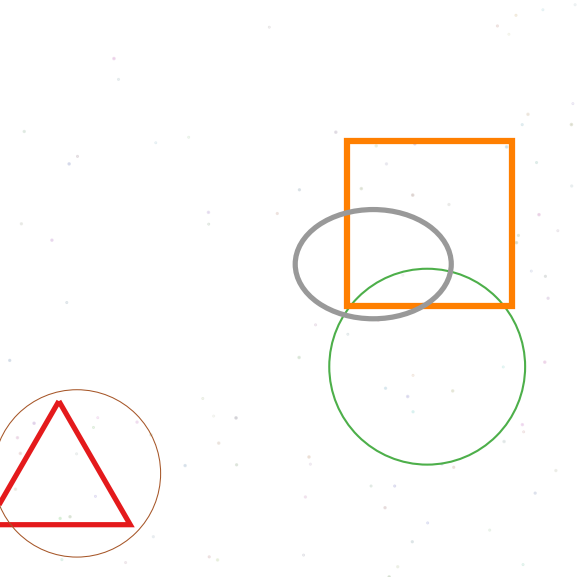[{"shape": "triangle", "thickness": 2.5, "radius": 0.71, "center": [0.102, 0.162]}, {"shape": "circle", "thickness": 1, "radius": 0.85, "center": [0.74, 0.364]}, {"shape": "square", "thickness": 3, "radius": 0.71, "center": [0.744, 0.613]}, {"shape": "circle", "thickness": 0.5, "radius": 0.72, "center": [0.133, 0.179]}, {"shape": "oval", "thickness": 2.5, "radius": 0.68, "center": [0.646, 0.542]}]